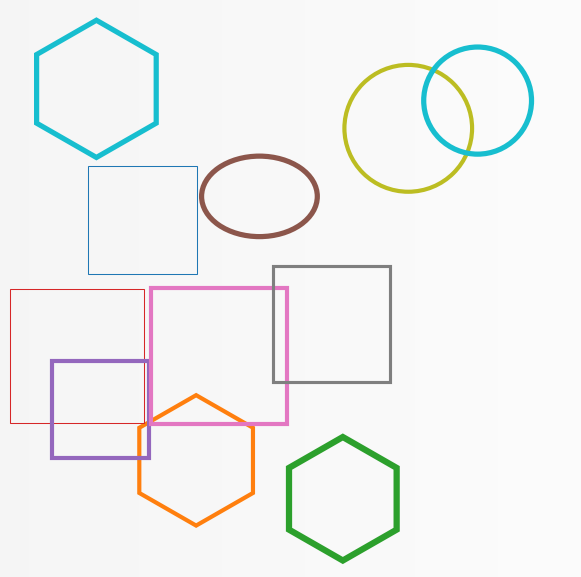[{"shape": "square", "thickness": 0.5, "radius": 0.47, "center": [0.245, 0.619]}, {"shape": "hexagon", "thickness": 2, "radius": 0.56, "center": [0.337, 0.202]}, {"shape": "hexagon", "thickness": 3, "radius": 0.53, "center": [0.59, 0.135]}, {"shape": "square", "thickness": 0.5, "radius": 0.58, "center": [0.133, 0.383]}, {"shape": "square", "thickness": 2, "radius": 0.42, "center": [0.173, 0.29]}, {"shape": "oval", "thickness": 2.5, "radius": 0.5, "center": [0.446, 0.659]}, {"shape": "square", "thickness": 2, "radius": 0.59, "center": [0.376, 0.383]}, {"shape": "square", "thickness": 1.5, "radius": 0.5, "center": [0.57, 0.439]}, {"shape": "circle", "thickness": 2, "radius": 0.55, "center": [0.702, 0.777]}, {"shape": "circle", "thickness": 2.5, "radius": 0.46, "center": [0.822, 0.825]}, {"shape": "hexagon", "thickness": 2.5, "radius": 0.59, "center": [0.166, 0.845]}]